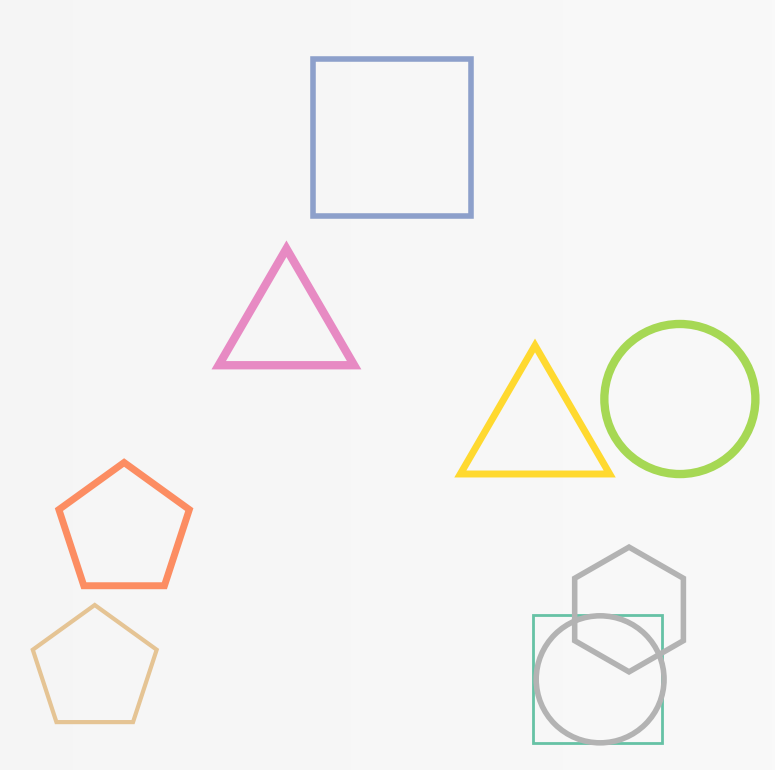[{"shape": "square", "thickness": 1, "radius": 0.42, "center": [0.771, 0.118]}, {"shape": "pentagon", "thickness": 2.5, "radius": 0.44, "center": [0.16, 0.311]}, {"shape": "square", "thickness": 2, "radius": 0.51, "center": [0.506, 0.821]}, {"shape": "triangle", "thickness": 3, "radius": 0.5, "center": [0.37, 0.576]}, {"shape": "circle", "thickness": 3, "radius": 0.49, "center": [0.877, 0.482]}, {"shape": "triangle", "thickness": 2.5, "radius": 0.56, "center": [0.69, 0.44]}, {"shape": "pentagon", "thickness": 1.5, "radius": 0.42, "center": [0.122, 0.13]}, {"shape": "hexagon", "thickness": 2, "radius": 0.4, "center": [0.812, 0.208]}, {"shape": "circle", "thickness": 2, "radius": 0.41, "center": [0.774, 0.118]}]